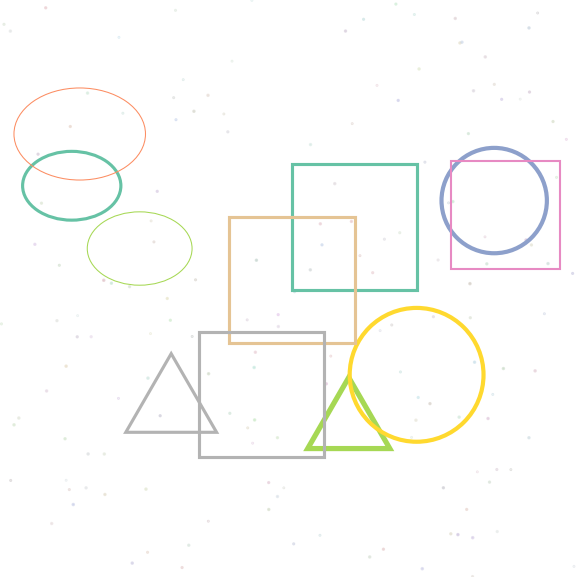[{"shape": "square", "thickness": 1.5, "radius": 0.55, "center": [0.614, 0.605]}, {"shape": "oval", "thickness": 1.5, "radius": 0.43, "center": [0.124, 0.677]}, {"shape": "oval", "thickness": 0.5, "radius": 0.57, "center": [0.138, 0.767]}, {"shape": "circle", "thickness": 2, "radius": 0.46, "center": [0.856, 0.652]}, {"shape": "square", "thickness": 1, "radius": 0.47, "center": [0.876, 0.627]}, {"shape": "oval", "thickness": 0.5, "radius": 0.45, "center": [0.242, 0.569]}, {"shape": "triangle", "thickness": 2.5, "radius": 0.41, "center": [0.604, 0.263]}, {"shape": "circle", "thickness": 2, "radius": 0.58, "center": [0.721, 0.35]}, {"shape": "square", "thickness": 1.5, "radius": 0.54, "center": [0.506, 0.514]}, {"shape": "triangle", "thickness": 1.5, "radius": 0.45, "center": [0.296, 0.296]}, {"shape": "square", "thickness": 1.5, "radius": 0.54, "center": [0.453, 0.316]}]